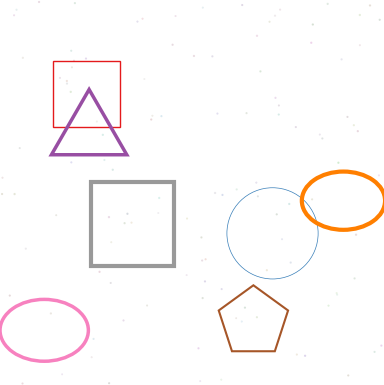[{"shape": "square", "thickness": 1, "radius": 0.43, "center": [0.225, 0.756]}, {"shape": "circle", "thickness": 0.5, "radius": 0.59, "center": [0.708, 0.394]}, {"shape": "triangle", "thickness": 2.5, "radius": 0.56, "center": [0.231, 0.655]}, {"shape": "oval", "thickness": 3, "radius": 0.54, "center": [0.892, 0.479]}, {"shape": "pentagon", "thickness": 1.5, "radius": 0.47, "center": [0.658, 0.164]}, {"shape": "oval", "thickness": 2.5, "radius": 0.57, "center": [0.115, 0.142]}, {"shape": "square", "thickness": 3, "radius": 0.54, "center": [0.344, 0.419]}]